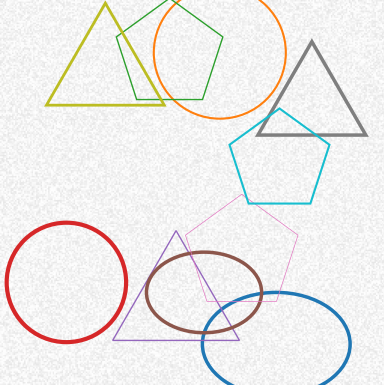[{"shape": "oval", "thickness": 2.5, "radius": 0.96, "center": [0.718, 0.106]}, {"shape": "circle", "thickness": 1.5, "radius": 0.86, "center": [0.571, 0.863]}, {"shape": "pentagon", "thickness": 1, "radius": 0.73, "center": [0.44, 0.859]}, {"shape": "circle", "thickness": 3, "radius": 0.78, "center": [0.172, 0.266]}, {"shape": "triangle", "thickness": 1, "radius": 0.95, "center": [0.457, 0.211]}, {"shape": "oval", "thickness": 2.5, "radius": 0.75, "center": [0.53, 0.24]}, {"shape": "pentagon", "thickness": 0.5, "radius": 0.77, "center": [0.628, 0.342]}, {"shape": "triangle", "thickness": 2.5, "radius": 0.81, "center": [0.81, 0.73]}, {"shape": "triangle", "thickness": 2, "radius": 0.88, "center": [0.274, 0.815]}, {"shape": "pentagon", "thickness": 1.5, "radius": 0.68, "center": [0.726, 0.582]}]